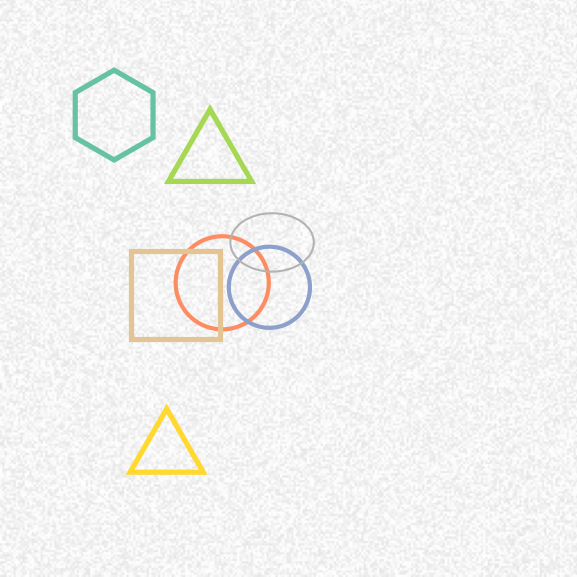[{"shape": "hexagon", "thickness": 2.5, "radius": 0.39, "center": [0.198, 0.8]}, {"shape": "circle", "thickness": 2, "radius": 0.4, "center": [0.385, 0.509]}, {"shape": "circle", "thickness": 2, "radius": 0.35, "center": [0.466, 0.502]}, {"shape": "triangle", "thickness": 2.5, "radius": 0.42, "center": [0.364, 0.727]}, {"shape": "triangle", "thickness": 2.5, "radius": 0.37, "center": [0.289, 0.218]}, {"shape": "square", "thickness": 2.5, "radius": 0.38, "center": [0.304, 0.488]}, {"shape": "oval", "thickness": 1, "radius": 0.36, "center": [0.471, 0.579]}]